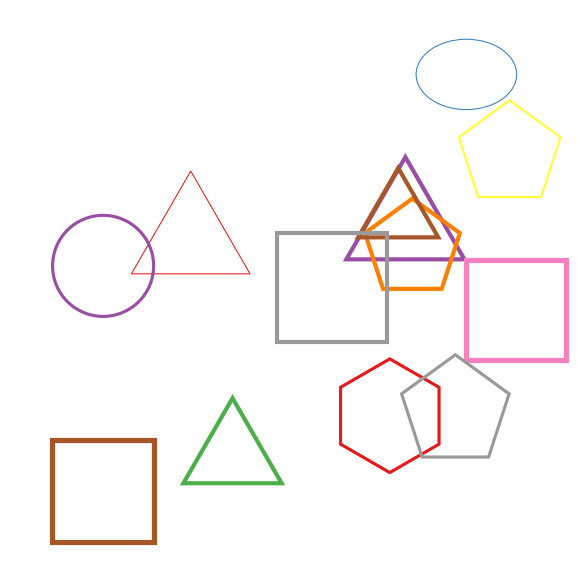[{"shape": "hexagon", "thickness": 1.5, "radius": 0.49, "center": [0.675, 0.279]}, {"shape": "triangle", "thickness": 0.5, "radius": 0.59, "center": [0.33, 0.584]}, {"shape": "oval", "thickness": 0.5, "radius": 0.44, "center": [0.808, 0.87]}, {"shape": "triangle", "thickness": 2, "radius": 0.49, "center": [0.403, 0.211]}, {"shape": "circle", "thickness": 1.5, "radius": 0.44, "center": [0.179, 0.539]}, {"shape": "triangle", "thickness": 2, "radius": 0.59, "center": [0.702, 0.609]}, {"shape": "pentagon", "thickness": 2, "radius": 0.43, "center": [0.714, 0.569]}, {"shape": "pentagon", "thickness": 1, "radius": 0.46, "center": [0.882, 0.733]}, {"shape": "triangle", "thickness": 2, "radius": 0.4, "center": [0.69, 0.628]}, {"shape": "square", "thickness": 2.5, "radius": 0.44, "center": [0.178, 0.148]}, {"shape": "square", "thickness": 2.5, "radius": 0.43, "center": [0.894, 0.462]}, {"shape": "square", "thickness": 2, "radius": 0.47, "center": [0.575, 0.501]}, {"shape": "pentagon", "thickness": 1.5, "radius": 0.49, "center": [0.789, 0.287]}]